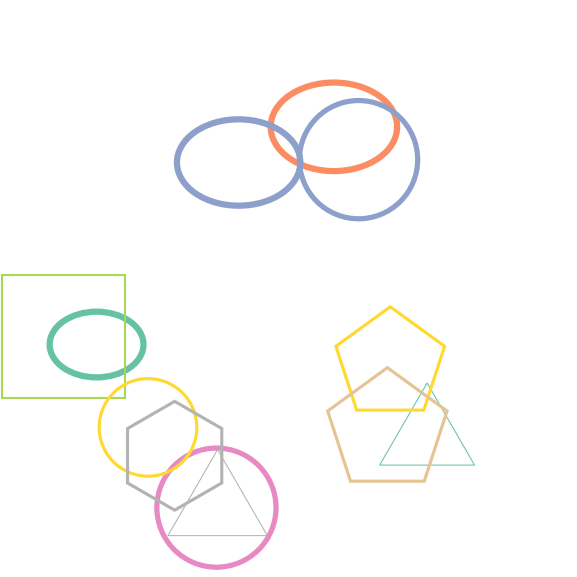[{"shape": "triangle", "thickness": 0.5, "radius": 0.47, "center": [0.74, 0.241]}, {"shape": "oval", "thickness": 3, "radius": 0.41, "center": [0.167, 0.403]}, {"shape": "oval", "thickness": 3, "radius": 0.55, "center": [0.578, 0.78]}, {"shape": "circle", "thickness": 2.5, "radius": 0.51, "center": [0.621, 0.723]}, {"shape": "oval", "thickness": 3, "radius": 0.53, "center": [0.413, 0.718]}, {"shape": "circle", "thickness": 2.5, "radius": 0.52, "center": [0.375, 0.12]}, {"shape": "square", "thickness": 1, "radius": 0.54, "center": [0.11, 0.416]}, {"shape": "pentagon", "thickness": 1.5, "radius": 0.49, "center": [0.676, 0.369]}, {"shape": "circle", "thickness": 1.5, "radius": 0.42, "center": [0.256, 0.259]}, {"shape": "pentagon", "thickness": 1.5, "radius": 0.54, "center": [0.671, 0.254]}, {"shape": "triangle", "thickness": 0.5, "radius": 0.5, "center": [0.377, 0.121]}, {"shape": "hexagon", "thickness": 1.5, "radius": 0.47, "center": [0.302, 0.21]}]